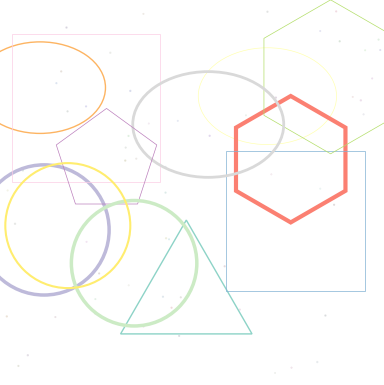[{"shape": "triangle", "thickness": 1, "radius": 0.99, "center": [0.484, 0.231]}, {"shape": "oval", "thickness": 0.5, "radius": 0.9, "center": [0.695, 0.75]}, {"shape": "circle", "thickness": 2.5, "radius": 0.85, "center": [0.114, 0.403]}, {"shape": "hexagon", "thickness": 3, "radius": 0.82, "center": [0.755, 0.586]}, {"shape": "square", "thickness": 0.5, "radius": 0.91, "center": [0.768, 0.426]}, {"shape": "oval", "thickness": 1, "radius": 0.85, "center": [0.104, 0.772]}, {"shape": "hexagon", "thickness": 0.5, "radius": 1.0, "center": [0.859, 0.8]}, {"shape": "square", "thickness": 0.5, "radius": 0.96, "center": [0.224, 0.72]}, {"shape": "oval", "thickness": 2, "radius": 0.98, "center": [0.541, 0.677]}, {"shape": "pentagon", "thickness": 0.5, "radius": 0.69, "center": [0.277, 0.581]}, {"shape": "circle", "thickness": 2.5, "radius": 0.81, "center": [0.348, 0.316]}, {"shape": "circle", "thickness": 1.5, "radius": 0.81, "center": [0.176, 0.414]}]